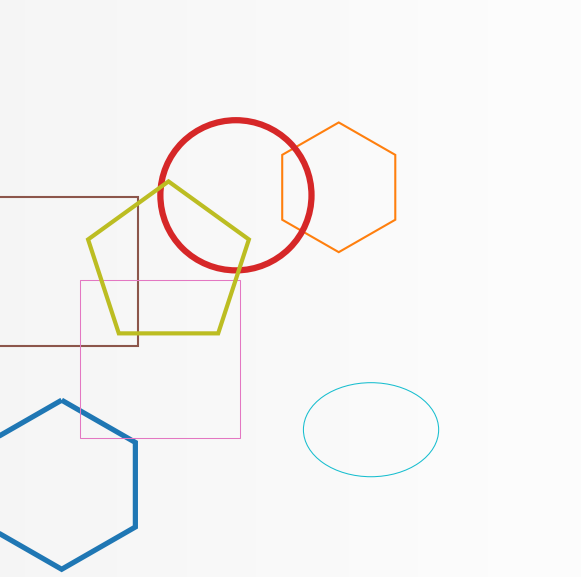[{"shape": "hexagon", "thickness": 2.5, "radius": 0.73, "center": [0.106, 0.16]}, {"shape": "hexagon", "thickness": 1, "radius": 0.56, "center": [0.583, 0.675]}, {"shape": "circle", "thickness": 3, "radius": 0.65, "center": [0.406, 0.661]}, {"shape": "square", "thickness": 1, "radius": 0.65, "center": [0.109, 0.529]}, {"shape": "square", "thickness": 0.5, "radius": 0.69, "center": [0.275, 0.378]}, {"shape": "pentagon", "thickness": 2, "radius": 0.73, "center": [0.29, 0.54]}, {"shape": "oval", "thickness": 0.5, "radius": 0.58, "center": [0.638, 0.255]}]